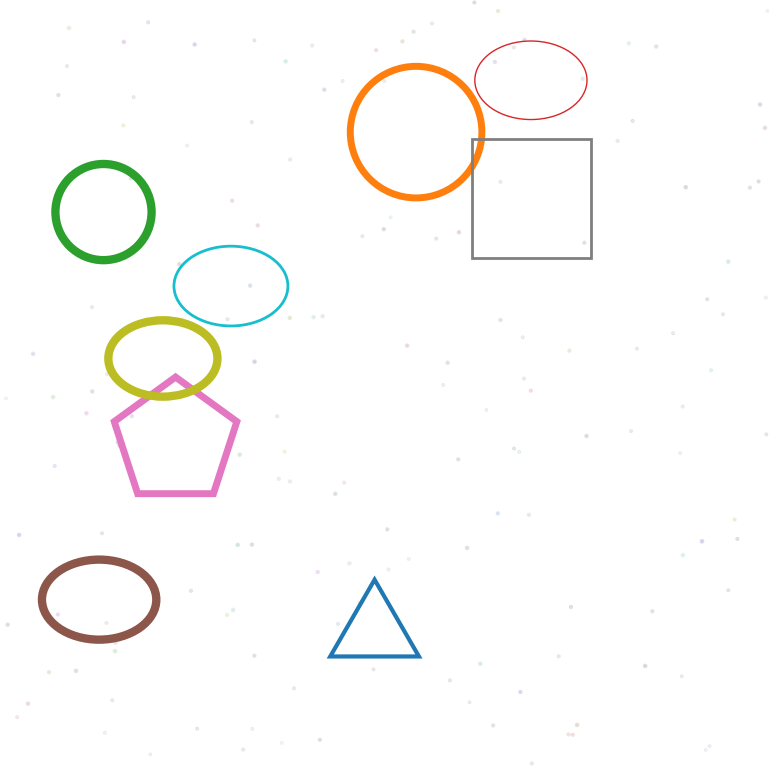[{"shape": "triangle", "thickness": 1.5, "radius": 0.33, "center": [0.486, 0.181]}, {"shape": "circle", "thickness": 2.5, "radius": 0.43, "center": [0.54, 0.828]}, {"shape": "circle", "thickness": 3, "radius": 0.31, "center": [0.134, 0.725]}, {"shape": "oval", "thickness": 0.5, "radius": 0.36, "center": [0.689, 0.896]}, {"shape": "oval", "thickness": 3, "radius": 0.37, "center": [0.129, 0.221]}, {"shape": "pentagon", "thickness": 2.5, "radius": 0.42, "center": [0.228, 0.427]}, {"shape": "square", "thickness": 1, "radius": 0.39, "center": [0.69, 0.742]}, {"shape": "oval", "thickness": 3, "radius": 0.35, "center": [0.212, 0.534]}, {"shape": "oval", "thickness": 1, "radius": 0.37, "center": [0.3, 0.628]}]